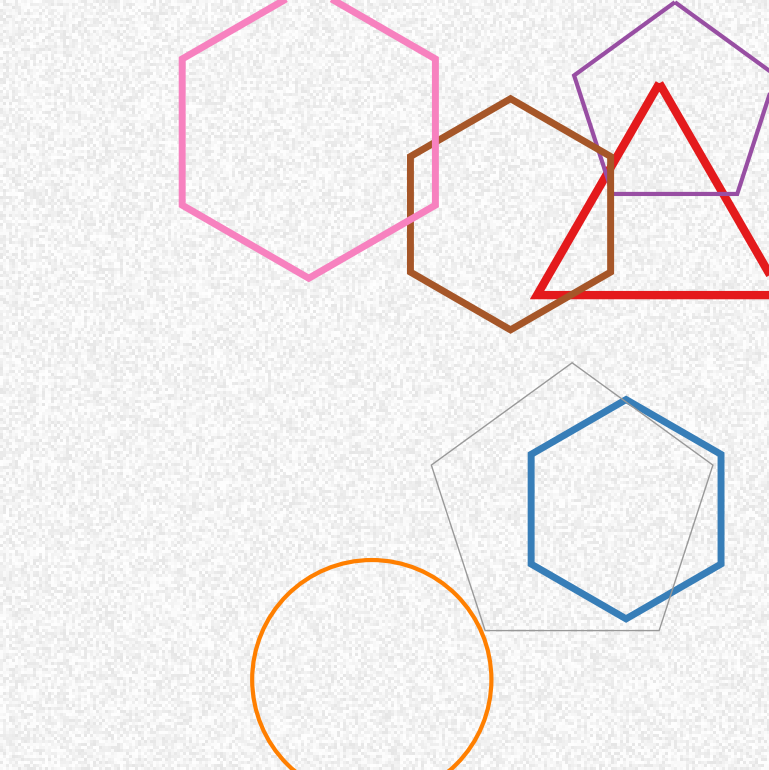[{"shape": "triangle", "thickness": 3, "radius": 0.92, "center": [0.856, 0.708]}, {"shape": "hexagon", "thickness": 2.5, "radius": 0.71, "center": [0.813, 0.339]}, {"shape": "pentagon", "thickness": 1.5, "radius": 0.69, "center": [0.877, 0.859]}, {"shape": "circle", "thickness": 1.5, "radius": 0.78, "center": [0.483, 0.117]}, {"shape": "hexagon", "thickness": 2.5, "radius": 0.75, "center": [0.663, 0.722]}, {"shape": "hexagon", "thickness": 2.5, "radius": 0.95, "center": [0.401, 0.828]}, {"shape": "pentagon", "thickness": 0.5, "radius": 0.96, "center": [0.743, 0.337]}]